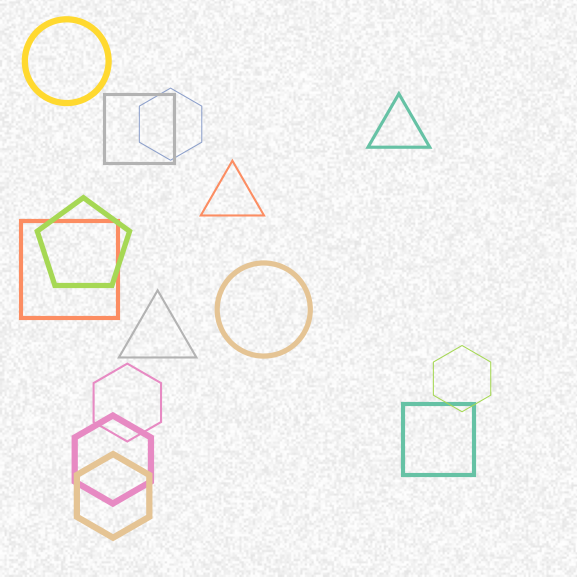[{"shape": "square", "thickness": 2, "radius": 0.31, "center": [0.76, 0.238]}, {"shape": "triangle", "thickness": 1.5, "radius": 0.31, "center": [0.691, 0.775]}, {"shape": "triangle", "thickness": 1, "radius": 0.32, "center": [0.402, 0.658]}, {"shape": "square", "thickness": 2, "radius": 0.42, "center": [0.121, 0.532]}, {"shape": "hexagon", "thickness": 0.5, "radius": 0.31, "center": [0.295, 0.784]}, {"shape": "hexagon", "thickness": 1, "radius": 0.34, "center": [0.22, 0.302]}, {"shape": "hexagon", "thickness": 3, "radius": 0.38, "center": [0.195, 0.203]}, {"shape": "pentagon", "thickness": 2.5, "radius": 0.42, "center": [0.144, 0.573]}, {"shape": "hexagon", "thickness": 0.5, "radius": 0.29, "center": [0.8, 0.344]}, {"shape": "circle", "thickness": 3, "radius": 0.36, "center": [0.116, 0.893]}, {"shape": "hexagon", "thickness": 3, "radius": 0.36, "center": [0.196, 0.14]}, {"shape": "circle", "thickness": 2.5, "radius": 0.4, "center": [0.457, 0.463]}, {"shape": "square", "thickness": 1.5, "radius": 0.3, "center": [0.24, 0.776]}, {"shape": "triangle", "thickness": 1, "radius": 0.39, "center": [0.273, 0.419]}]